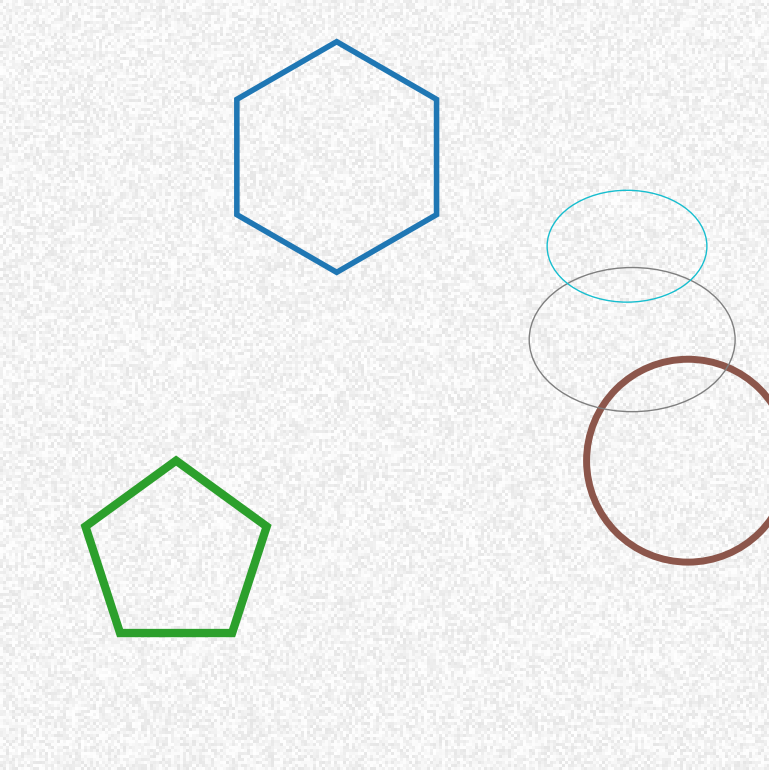[{"shape": "hexagon", "thickness": 2, "radius": 0.75, "center": [0.437, 0.796]}, {"shape": "pentagon", "thickness": 3, "radius": 0.62, "center": [0.229, 0.278]}, {"shape": "circle", "thickness": 2.5, "radius": 0.66, "center": [0.894, 0.402]}, {"shape": "oval", "thickness": 0.5, "radius": 0.67, "center": [0.821, 0.559]}, {"shape": "oval", "thickness": 0.5, "radius": 0.52, "center": [0.814, 0.68]}]